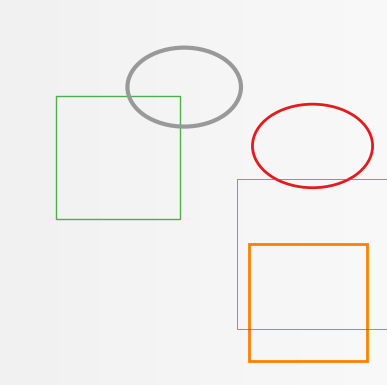[{"shape": "oval", "thickness": 2, "radius": 0.78, "center": [0.807, 0.621]}, {"shape": "square", "thickness": 1, "radius": 0.79, "center": [0.304, 0.591]}, {"shape": "square", "thickness": 2, "radius": 0.76, "center": [0.796, 0.215]}, {"shape": "square", "thickness": 0.5, "radius": 0.97, "center": [0.806, 0.34]}, {"shape": "oval", "thickness": 3, "radius": 0.73, "center": [0.475, 0.774]}]